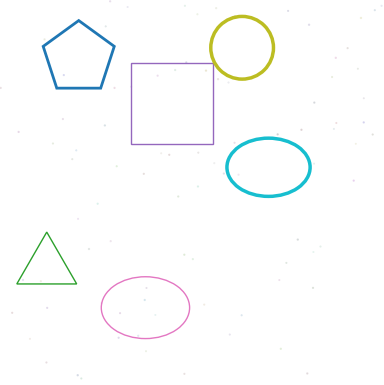[{"shape": "pentagon", "thickness": 2, "radius": 0.49, "center": [0.205, 0.85]}, {"shape": "triangle", "thickness": 1, "radius": 0.45, "center": [0.121, 0.307]}, {"shape": "square", "thickness": 1, "radius": 0.53, "center": [0.447, 0.731]}, {"shape": "oval", "thickness": 1, "radius": 0.57, "center": [0.378, 0.201]}, {"shape": "circle", "thickness": 2.5, "radius": 0.41, "center": [0.629, 0.876]}, {"shape": "oval", "thickness": 2.5, "radius": 0.54, "center": [0.697, 0.566]}]